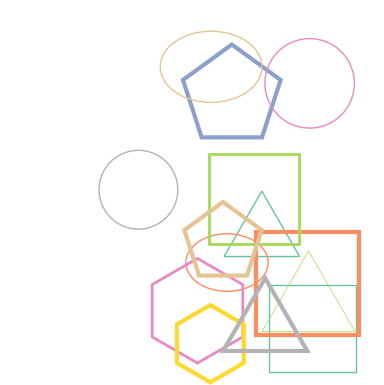[{"shape": "square", "thickness": 1, "radius": 0.56, "center": [0.811, 0.146]}, {"shape": "triangle", "thickness": 1, "radius": 0.57, "center": [0.68, 0.39]}, {"shape": "oval", "thickness": 1, "radius": 0.53, "center": [0.59, 0.318]}, {"shape": "square", "thickness": 3, "radius": 0.67, "center": [0.799, 0.264]}, {"shape": "pentagon", "thickness": 3, "radius": 0.67, "center": [0.602, 0.751]}, {"shape": "circle", "thickness": 1, "radius": 0.58, "center": [0.804, 0.784]}, {"shape": "hexagon", "thickness": 2, "radius": 0.68, "center": [0.513, 0.193]}, {"shape": "square", "thickness": 2, "radius": 0.58, "center": [0.659, 0.482]}, {"shape": "triangle", "thickness": 0.5, "radius": 0.7, "center": [0.801, 0.208]}, {"shape": "hexagon", "thickness": 3, "radius": 0.5, "center": [0.546, 0.107]}, {"shape": "oval", "thickness": 1, "radius": 0.66, "center": [0.548, 0.827]}, {"shape": "pentagon", "thickness": 3, "radius": 0.53, "center": [0.579, 0.37]}, {"shape": "triangle", "thickness": 3, "radius": 0.63, "center": [0.689, 0.151]}, {"shape": "circle", "thickness": 1, "radius": 0.51, "center": [0.359, 0.507]}]